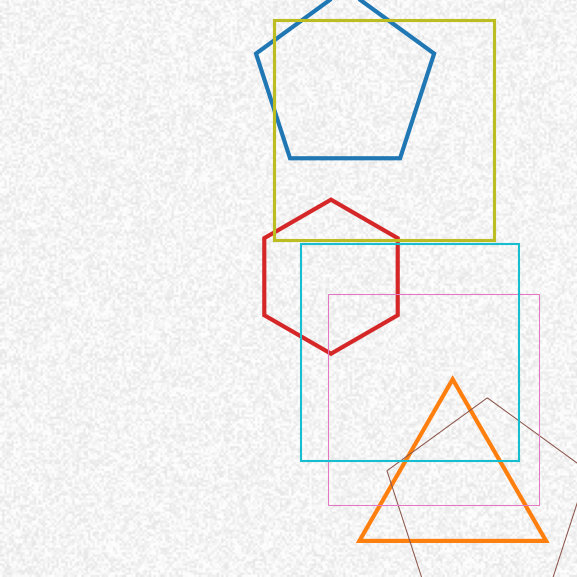[{"shape": "pentagon", "thickness": 2, "radius": 0.81, "center": [0.598, 0.856]}, {"shape": "triangle", "thickness": 2, "radius": 0.93, "center": [0.784, 0.156]}, {"shape": "hexagon", "thickness": 2, "radius": 0.67, "center": [0.573, 0.52]}, {"shape": "pentagon", "thickness": 0.5, "radius": 0.91, "center": [0.844, 0.128]}, {"shape": "square", "thickness": 0.5, "radius": 0.91, "center": [0.751, 0.308]}, {"shape": "square", "thickness": 1.5, "radius": 0.95, "center": [0.664, 0.773]}, {"shape": "square", "thickness": 1, "radius": 0.94, "center": [0.71, 0.389]}]